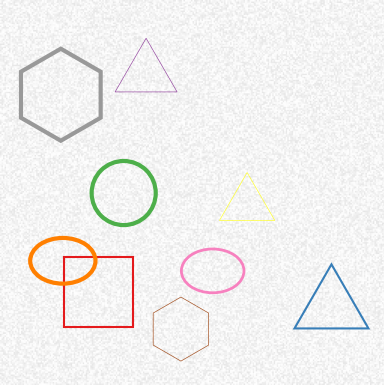[{"shape": "square", "thickness": 1.5, "radius": 0.45, "center": [0.256, 0.242]}, {"shape": "triangle", "thickness": 1.5, "radius": 0.55, "center": [0.861, 0.202]}, {"shape": "circle", "thickness": 3, "radius": 0.42, "center": [0.321, 0.499]}, {"shape": "triangle", "thickness": 0.5, "radius": 0.46, "center": [0.379, 0.808]}, {"shape": "oval", "thickness": 3, "radius": 0.42, "center": [0.163, 0.323]}, {"shape": "triangle", "thickness": 0.5, "radius": 0.41, "center": [0.642, 0.469]}, {"shape": "hexagon", "thickness": 0.5, "radius": 0.42, "center": [0.47, 0.145]}, {"shape": "oval", "thickness": 2, "radius": 0.41, "center": [0.552, 0.296]}, {"shape": "hexagon", "thickness": 3, "radius": 0.6, "center": [0.158, 0.754]}]